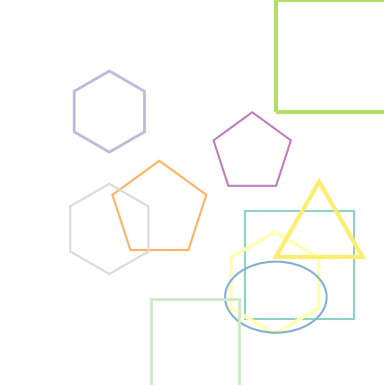[{"shape": "square", "thickness": 1.5, "radius": 0.71, "center": [0.779, 0.312]}, {"shape": "hexagon", "thickness": 2.5, "radius": 0.66, "center": [0.713, 0.265]}, {"shape": "hexagon", "thickness": 2, "radius": 0.53, "center": [0.284, 0.71]}, {"shape": "oval", "thickness": 1.5, "radius": 0.66, "center": [0.717, 0.228]}, {"shape": "pentagon", "thickness": 1.5, "radius": 0.64, "center": [0.414, 0.454]}, {"shape": "square", "thickness": 3, "radius": 0.73, "center": [0.863, 0.854]}, {"shape": "hexagon", "thickness": 1.5, "radius": 0.59, "center": [0.284, 0.405]}, {"shape": "pentagon", "thickness": 1.5, "radius": 0.53, "center": [0.655, 0.603]}, {"shape": "square", "thickness": 2, "radius": 0.58, "center": [0.507, 0.109]}, {"shape": "triangle", "thickness": 3, "radius": 0.65, "center": [0.829, 0.398]}]